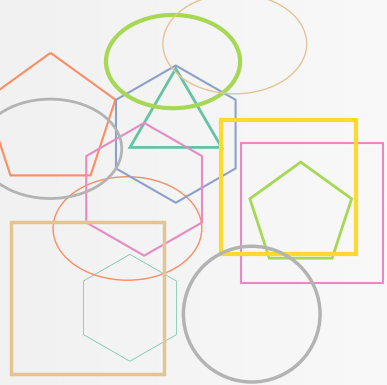[{"shape": "hexagon", "thickness": 0.5, "radius": 0.69, "center": [0.335, 0.201]}, {"shape": "triangle", "thickness": 2, "radius": 0.68, "center": [0.454, 0.685]}, {"shape": "oval", "thickness": 1, "radius": 0.96, "center": [0.329, 0.407]}, {"shape": "pentagon", "thickness": 1.5, "radius": 0.88, "center": [0.13, 0.687]}, {"shape": "hexagon", "thickness": 1.5, "radius": 0.89, "center": [0.454, 0.652]}, {"shape": "square", "thickness": 1.5, "radius": 0.91, "center": [0.805, 0.448]}, {"shape": "hexagon", "thickness": 1.5, "radius": 0.86, "center": [0.372, 0.508]}, {"shape": "pentagon", "thickness": 2, "radius": 0.69, "center": [0.776, 0.441]}, {"shape": "oval", "thickness": 3, "radius": 0.87, "center": [0.447, 0.84]}, {"shape": "square", "thickness": 3, "radius": 0.87, "center": [0.745, 0.515]}, {"shape": "square", "thickness": 2.5, "radius": 0.99, "center": [0.225, 0.227]}, {"shape": "oval", "thickness": 1, "radius": 0.93, "center": [0.606, 0.886]}, {"shape": "oval", "thickness": 2, "radius": 0.92, "center": [0.13, 0.613]}, {"shape": "circle", "thickness": 2.5, "radius": 0.88, "center": [0.65, 0.184]}]